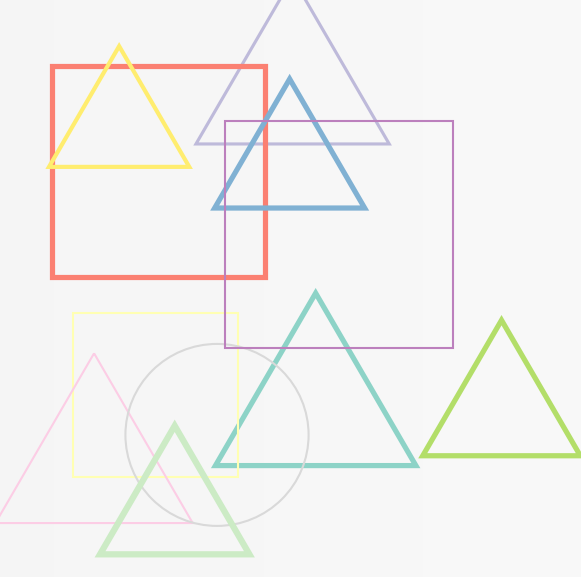[{"shape": "triangle", "thickness": 2.5, "radius": 1.0, "center": [0.543, 0.292]}, {"shape": "square", "thickness": 1, "radius": 0.71, "center": [0.268, 0.315]}, {"shape": "triangle", "thickness": 1.5, "radius": 0.96, "center": [0.503, 0.846]}, {"shape": "square", "thickness": 2.5, "radius": 0.91, "center": [0.273, 0.702]}, {"shape": "triangle", "thickness": 2.5, "radius": 0.74, "center": [0.498, 0.713]}, {"shape": "triangle", "thickness": 2.5, "radius": 0.78, "center": [0.863, 0.288]}, {"shape": "triangle", "thickness": 1, "radius": 0.98, "center": [0.162, 0.191]}, {"shape": "circle", "thickness": 1, "radius": 0.79, "center": [0.373, 0.246]}, {"shape": "square", "thickness": 1, "radius": 0.98, "center": [0.583, 0.593]}, {"shape": "triangle", "thickness": 3, "radius": 0.74, "center": [0.301, 0.113]}, {"shape": "triangle", "thickness": 2, "radius": 0.7, "center": [0.205, 0.78]}]